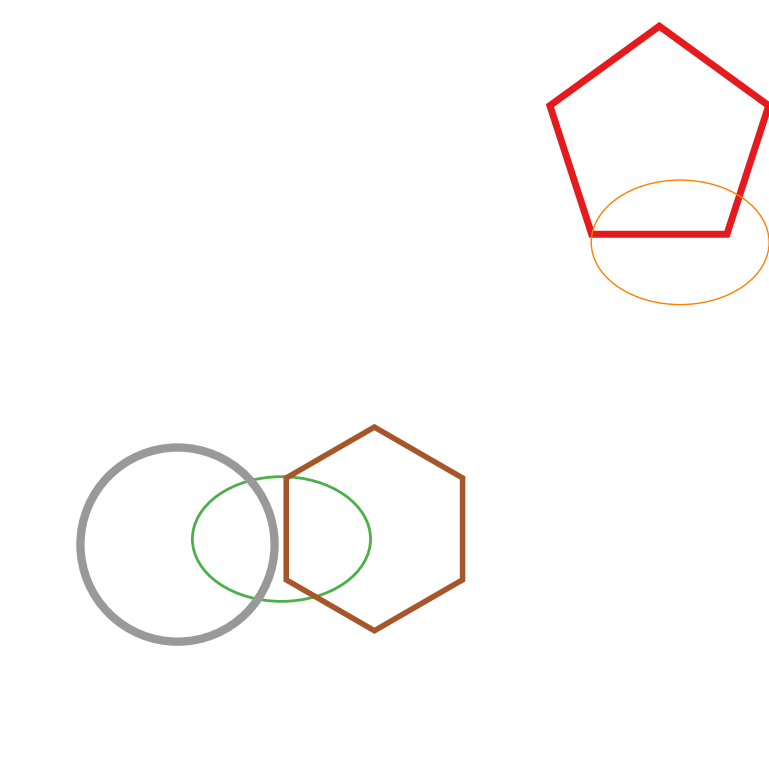[{"shape": "pentagon", "thickness": 2.5, "radius": 0.75, "center": [0.856, 0.817]}, {"shape": "oval", "thickness": 1, "radius": 0.58, "center": [0.366, 0.3]}, {"shape": "oval", "thickness": 0.5, "radius": 0.58, "center": [0.883, 0.685]}, {"shape": "hexagon", "thickness": 2, "radius": 0.66, "center": [0.486, 0.313]}, {"shape": "circle", "thickness": 3, "radius": 0.63, "center": [0.231, 0.293]}]